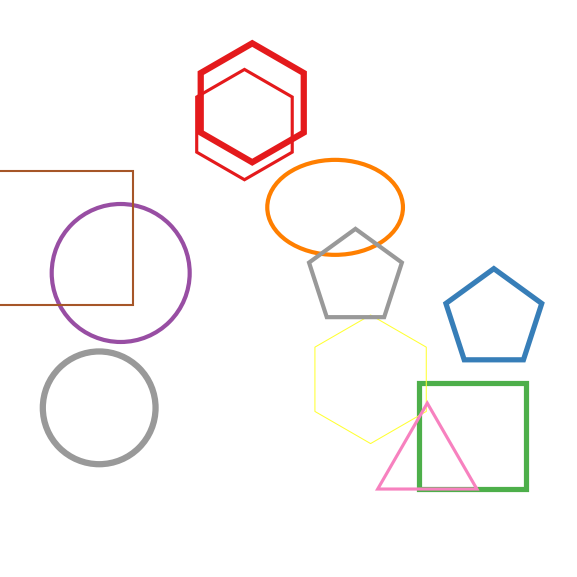[{"shape": "hexagon", "thickness": 1.5, "radius": 0.48, "center": [0.423, 0.783]}, {"shape": "hexagon", "thickness": 3, "radius": 0.52, "center": [0.437, 0.821]}, {"shape": "pentagon", "thickness": 2.5, "radius": 0.44, "center": [0.855, 0.447]}, {"shape": "square", "thickness": 2.5, "radius": 0.46, "center": [0.818, 0.244]}, {"shape": "circle", "thickness": 2, "radius": 0.6, "center": [0.209, 0.526]}, {"shape": "oval", "thickness": 2, "radius": 0.59, "center": [0.58, 0.64]}, {"shape": "hexagon", "thickness": 0.5, "radius": 0.56, "center": [0.642, 0.342]}, {"shape": "square", "thickness": 1, "radius": 0.58, "center": [0.114, 0.587]}, {"shape": "triangle", "thickness": 1.5, "radius": 0.5, "center": [0.74, 0.202]}, {"shape": "circle", "thickness": 3, "radius": 0.49, "center": [0.172, 0.293]}, {"shape": "pentagon", "thickness": 2, "radius": 0.42, "center": [0.616, 0.518]}]